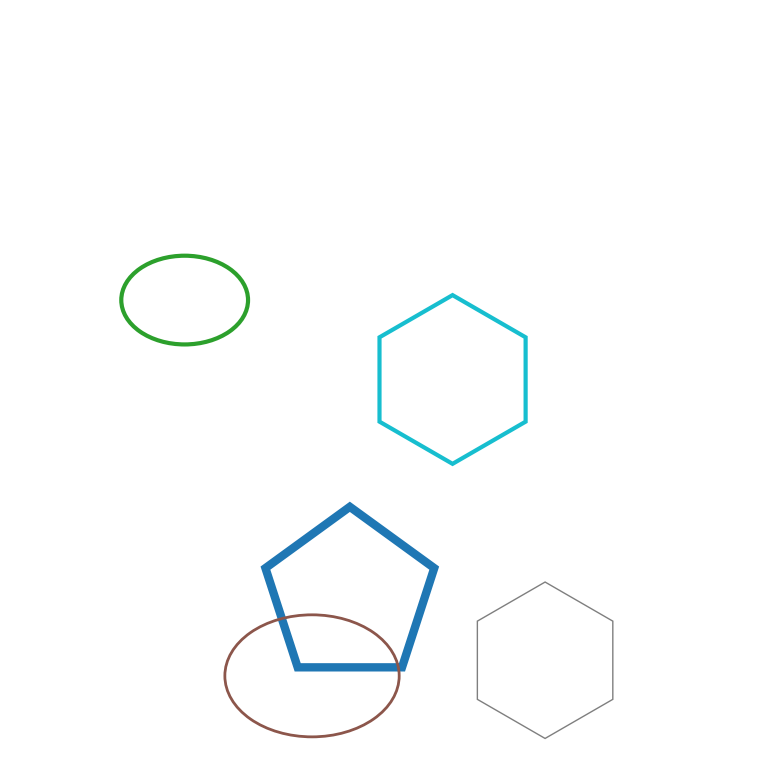[{"shape": "pentagon", "thickness": 3, "radius": 0.58, "center": [0.454, 0.227]}, {"shape": "oval", "thickness": 1.5, "radius": 0.41, "center": [0.24, 0.61]}, {"shape": "oval", "thickness": 1, "radius": 0.57, "center": [0.405, 0.122]}, {"shape": "hexagon", "thickness": 0.5, "radius": 0.51, "center": [0.708, 0.143]}, {"shape": "hexagon", "thickness": 1.5, "radius": 0.55, "center": [0.588, 0.507]}]